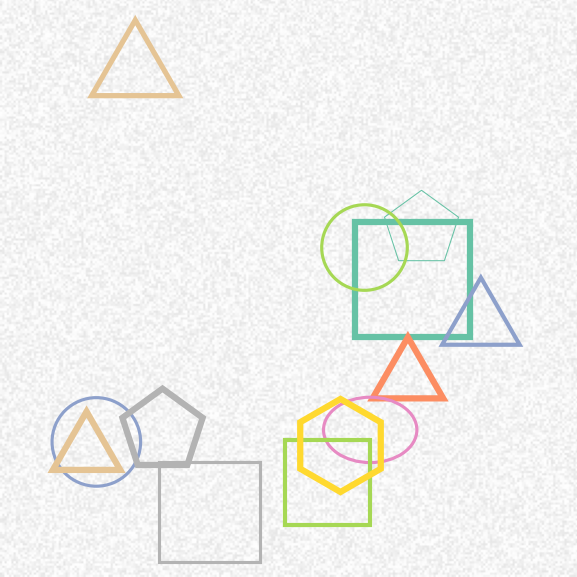[{"shape": "pentagon", "thickness": 0.5, "radius": 0.34, "center": [0.73, 0.602]}, {"shape": "square", "thickness": 3, "radius": 0.5, "center": [0.714, 0.515]}, {"shape": "triangle", "thickness": 3, "radius": 0.35, "center": [0.706, 0.345]}, {"shape": "circle", "thickness": 1.5, "radius": 0.38, "center": [0.167, 0.234]}, {"shape": "triangle", "thickness": 2, "radius": 0.39, "center": [0.833, 0.441]}, {"shape": "oval", "thickness": 1.5, "radius": 0.4, "center": [0.641, 0.255]}, {"shape": "circle", "thickness": 1.5, "radius": 0.37, "center": [0.631, 0.57]}, {"shape": "square", "thickness": 2, "radius": 0.37, "center": [0.566, 0.163]}, {"shape": "hexagon", "thickness": 3, "radius": 0.4, "center": [0.59, 0.228]}, {"shape": "triangle", "thickness": 2.5, "radius": 0.44, "center": [0.234, 0.877]}, {"shape": "triangle", "thickness": 3, "radius": 0.34, "center": [0.15, 0.219]}, {"shape": "pentagon", "thickness": 3, "radius": 0.37, "center": [0.281, 0.253]}, {"shape": "square", "thickness": 1.5, "radius": 0.44, "center": [0.363, 0.113]}]